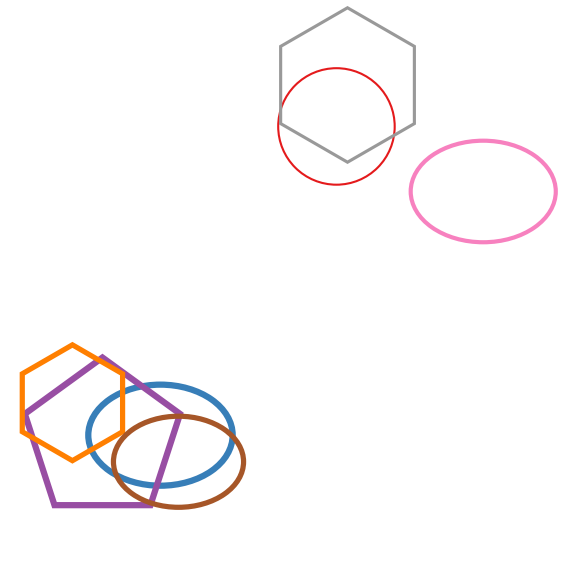[{"shape": "circle", "thickness": 1, "radius": 0.5, "center": [0.583, 0.78]}, {"shape": "oval", "thickness": 3, "radius": 0.62, "center": [0.278, 0.246]}, {"shape": "pentagon", "thickness": 3, "radius": 0.71, "center": [0.177, 0.239]}, {"shape": "hexagon", "thickness": 2.5, "radius": 0.5, "center": [0.125, 0.302]}, {"shape": "oval", "thickness": 2.5, "radius": 0.56, "center": [0.309, 0.2]}, {"shape": "oval", "thickness": 2, "radius": 0.63, "center": [0.837, 0.668]}, {"shape": "hexagon", "thickness": 1.5, "radius": 0.67, "center": [0.602, 0.852]}]